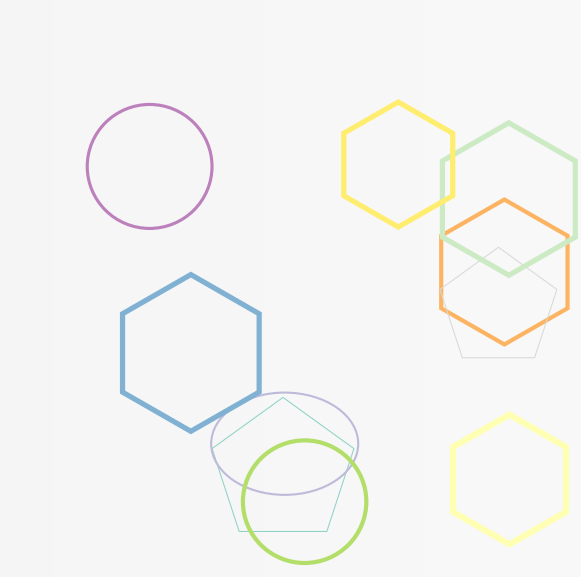[{"shape": "pentagon", "thickness": 0.5, "radius": 0.64, "center": [0.487, 0.183]}, {"shape": "hexagon", "thickness": 3, "radius": 0.56, "center": [0.877, 0.169]}, {"shape": "oval", "thickness": 1, "radius": 0.63, "center": [0.49, 0.231]}, {"shape": "hexagon", "thickness": 2.5, "radius": 0.68, "center": [0.328, 0.388]}, {"shape": "hexagon", "thickness": 2, "radius": 0.63, "center": [0.868, 0.528]}, {"shape": "circle", "thickness": 2, "radius": 0.53, "center": [0.524, 0.13]}, {"shape": "pentagon", "thickness": 0.5, "radius": 0.53, "center": [0.858, 0.465]}, {"shape": "circle", "thickness": 1.5, "radius": 0.54, "center": [0.257, 0.711]}, {"shape": "hexagon", "thickness": 2.5, "radius": 0.66, "center": [0.875, 0.654]}, {"shape": "hexagon", "thickness": 2.5, "radius": 0.54, "center": [0.685, 0.714]}]